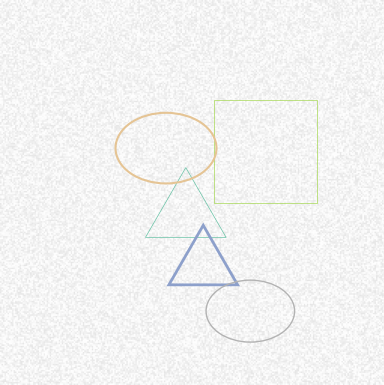[{"shape": "triangle", "thickness": 0.5, "radius": 0.6, "center": [0.483, 0.444]}, {"shape": "triangle", "thickness": 2, "radius": 0.52, "center": [0.528, 0.312]}, {"shape": "square", "thickness": 0.5, "radius": 0.67, "center": [0.69, 0.606]}, {"shape": "oval", "thickness": 1.5, "radius": 0.66, "center": [0.431, 0.615]}, {"shape": "oval", "thickness": 1, "radius": 0.57, "center": [0.65, 0.192]}]